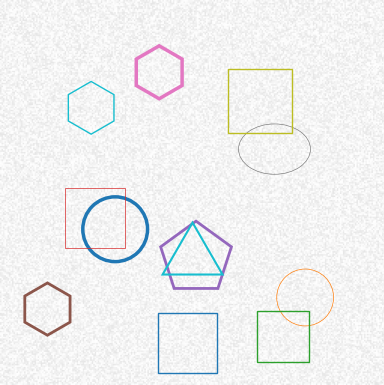[{"shape": "circle", "thickness": 2.5, "radius": 0.42, "center": [0.299, 0.405]}, {"shape": "square", "thickness": 1, "radius": 0.39, "center": [0.487, 0.109]}, {"shape": "circle", "thickness": 0.5, "radius": 0.37, "center": [0.793, 0.227]}, {"shape": "square", "thickness": 1, "radius": 0.33, "center": [0.735, 0.126]}, {"shape": "square", "thickness": 0.5, "radius": 0.39, "center": [0.246, 0.435]}, {"shape": "pentagon", "thickness": 2, "radius": 0.48, "center": [0.509, 0.329]}, {"shape": "hexagon", "thickness": 2, "radius": 0.34, "center": [0.123, 0.197]}, {"shape": "hexagon", "thickness": 2.5, "radius": 0.34, "center": [0.413, 0.812]}, {"shape": "oval", "thickness": 0.5, "radius": 0.47, "center": [0.713, 0.613]}, {"shape": "square", "thickness": 1, "radius": 0.41, "center": [0.675, 0.737]}, {"shape": "triangle", "thickness": 1.5, "radius": 0.45, "center": [0.5, 0.332]}, {"shape": "hexagon", "thickness": 1, "radius": 0.34, "center": [0.237, 0.72]}]